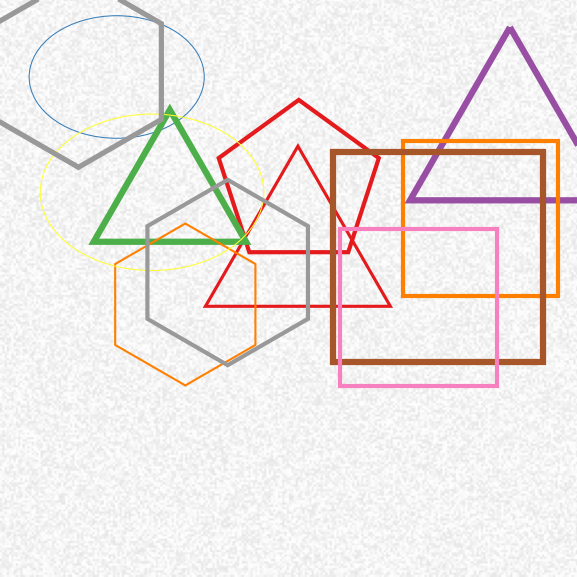[{"shape": "triangle", "thickness": 1.5, "radius": 0.92, "center": [0.516, 0.561]}, {"shape": "pentagon", "thickness": 2, "radius": 0.73, "center": [0.517, 0.68]}, {"shape": "oval", "thickness": 0.5, "radius": 0.76, "center": [0.202, 0.866]}, {"shape": "triangle", "thickness": 3, "radius": 0.76, "center": [0.294, 0.657]}, {"shape": "triangle", "thickness": 3, "radius": 1.0, "center": [0.883, 0.752]}, {"shape": "square", "thickness": 2, "radius": 0.67, "center": [0.831, 0.62]}, {"shape": "hexagon", "thickness": 1, "radius": 0.7, "center": [0.321, 0.472]}, {"shape": "oval", "thickness": 0.5, "radius": 0.97, "center": [0.263, 0.666]}, {"shape": "square", "thickness": 3, "radius": 0.91, "center": [0.759, 0.554]}, {"shape": "square", "thickness": 2, "radius": 0.68, "center": [0.725, 0.467]}, {"shape": "hexagon", "thickness": 2, "radius": 0.8, "center": [0.394, 0.527]}, {"shape": "hexagon", "thickness": 2.5, "radius": 0.83, "center": [0.136, 0.875]}]